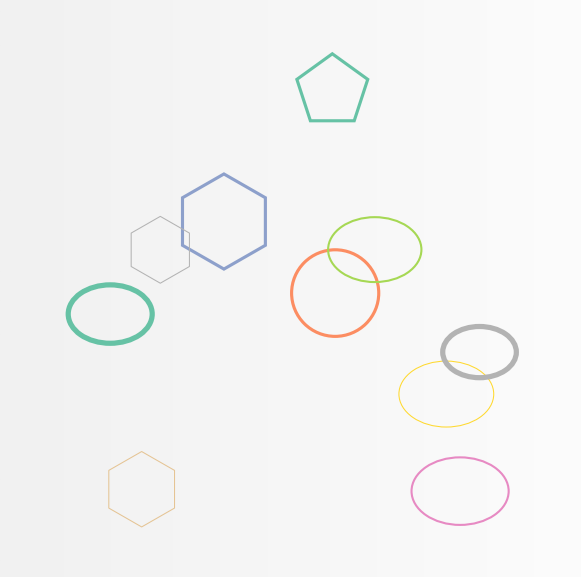[{"shape": "pentagon", "thickness": 1.5, "radius": 0.32, "center": [0.572, 0.842]}, {"shape": "oval", "thickness": 2.5, "radius": 0.36, "center": [0.19, 0.455]}, {"shape": "circle", "thickness": 1.5, "radius": 0.37, "center": [0.577, 0.492]}, {"shape": "hexagon", "thickness": 1.5, "radius": 0.41, "center": [0.385, 0.616]}, {"shape": "oval", "thickness": 1, "radius": 0.42, "center": [0.792, 0.149]}, {"shape": "oval", "thickness": 1, "radius": 0.4, "center": [0.645, 0.567]}, {"shape": "oval", "thickness": 0.5, "radius": 0.41, "center": [0.768, 0.317]}, {"shape": "hexagon", "thickness": 0.5, "radius": 0.33, "center": [0.244, 0.152]}, {"shape": "oval", "thickness": 2.5, "radius": 0.32, "center": [0.825, 0.389]}, {"shape": "hexagon", "thickness": 0.5, "radius": 0.29, "center": [0.276, 0.567]}]